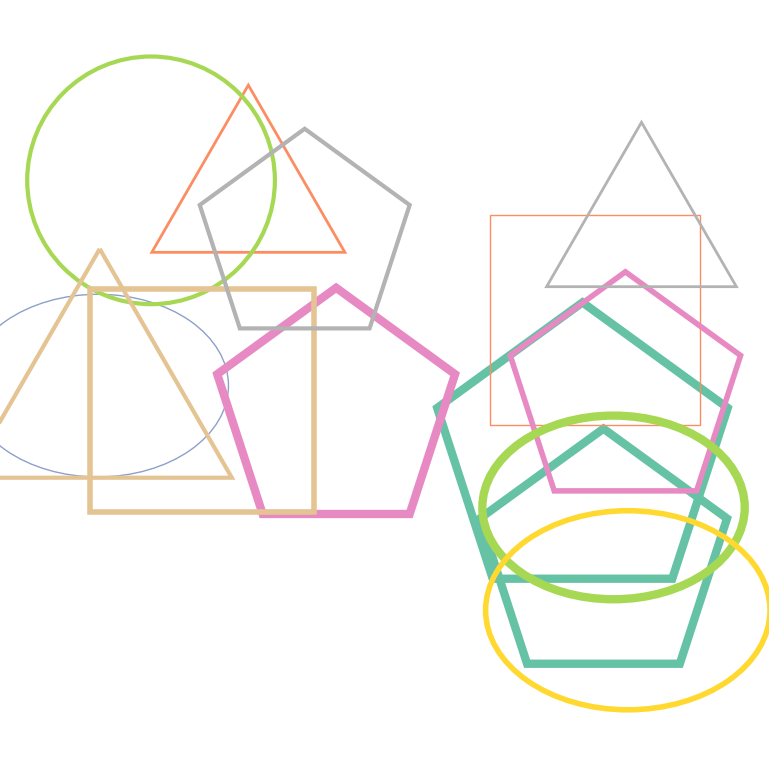[{"shape": "pentagon", "thickness": 3, "radius": 0.84, "center": [0.784, 0.275]}, {"shape": "pentagon", "thickness": 3, "radius": 0.99, "center": [0.756, 0.409]}, {"shape": "triangle", "thickness": 1, "radius": 0.72, "center": [0.323, 0.745]}, {"shape": "square", "thickness": 0.5, "radius": 0.68, "center": [0.773, 0.584]}, {"shape": "oval", "thickness": 0.5, "radius": 0.85, "center": [0.127, 0.499]}, {"shape": "pentagon", "thickness": 3, "radius": 0.81, "center": [0.437, 0.464]}, {"shape": "pentagon", "thickness": 2, "radius": 0.79, "center": [0.812, 0.49]}, {"shape": "circle", "thickness": 1.5, "radius": 0.8, "center": [0.196, 0.766]}, {"shape": "oval", "thickness": 3, "radius": 0.85, "center": [0.797, 0.341]}, {"shape": "oval", "thickness": 2, "radius": 0.92, "center": [0.815, 0.207]}, {"shape": "square", "thickness": 2, "radius": 0.73, "center": [0.262, 0.48]}, {"shape": "triangle", "thickness": 1.5, "radius": 0.99, "center": [0.13, 0.479]}, {"shape": "pentagon", "thickness": 1.5, "radius": 0.72, "center": [0.396, 0.689]}, {"shape": "triangle", "thickness": 1, "radius": 0.71, "center": [0.833, 0.699]}]